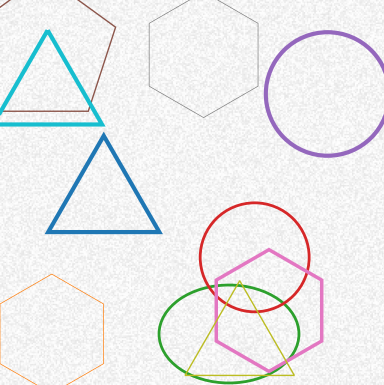[{"shape": "triangle", "thickness": 3, "radius": 0.83, "center": [0.269, 0.481]}, {"shape": "hexagon", "thickness": 0.5, "radius": 0.78, "center": [0.134, 0.133]}, {"shape": "oval", "thickness": 2, "radius": 0.91, "center": [0.595, 0.132]}, {"shape": "circle", "thickness": 2, "radius": 0.71, "center": [0.661, 0.332]}, {"shape": "circle", "thickness": 3, "radius": 0.8, "center": [0.851, 0.756]}, {"shape": "pentagon", "thickness": 1, "radius": 0.98, "center": [0.114, 0.869]}, {"shape": "hexagon", "thickness": 2.5, "radius": 0.79, "center": [0.699, 0.193]}, {"shape": "hexagon", "thickness": 0.5, "radius": 0.82, "center": [0.529, 0.858]}, {"shape": "triangle", "thickness": 1, "radius": 0.82, "center": [0.623, 0.107]}, {"shape": "triangle", "thickness": 3, "radius": 0.82, "center": [0.124, 0.758]}]